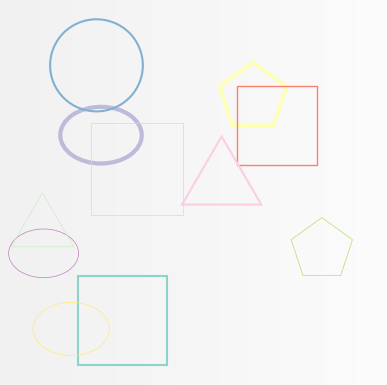[{"shape": "square", "thickness": 1.5, "radius": 0.58, "center": [0.316, 0.168]}, {"shape": "pentagon", "thickness": 2.5, "radius": 0.45, "center": [0.653, 0.747]}, {"shape": "oval", "thickness": 3, "radius": 0.53, "center": [0.261, 0.649]}, {"shape": "square", "thickness": 1, "radius": 0.51, "center": [0.714, 0.674]}, {"shape": "circle", "thickness": 1.5, "radius": 0.6, "center": [0.249, 0.83]}, {"shape": "pentagon", "thickness": 0.5, "radius": 0.42, "center": [0.831, 0.352]}, {"shape": "triangle", "thickness": 1.5, "radius": 0.59, "center": [0.572, 0.528]}, {"shape": "square", "thickness": 0.5, "radius": 0.6, "center": [0.353, 0.561]}, {"shape": "oval", "thickness": 0.5, "radius": 0.45, "center": [0.113, 0.342]}, {"shape": "triangle", "thickness": 0.5, "radius": 0.47, "center": [0.11, 0.406]}, {"shape": "oval", "thickness": 0.5, "radius": 0.49, "center": [0.184, 0.146]}]